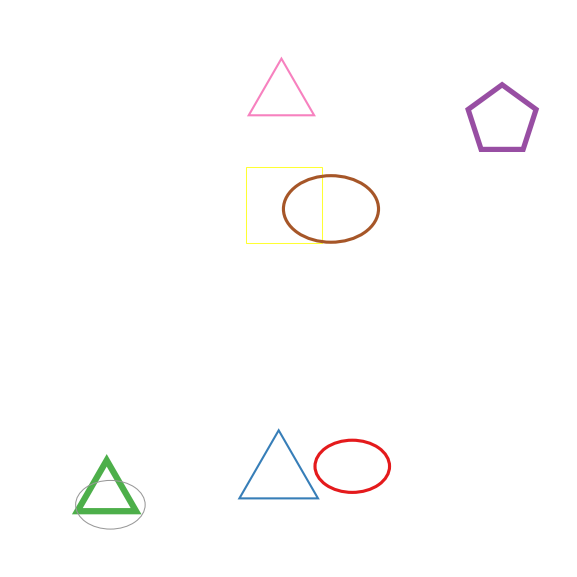[{"shape": "oval", "thickness": 1.5, "radius": 0.32, "center": [0.61, 0.192]}, {"shape": "triangle", "thickness": 1, "radius": 0.39, "center": [0.483, 0.175]}, {"shape": "triangle", "thickness": 3, "radius": 0.29, "center": [0.185, 0.143]}, {"shape": "pentagon", "thickness": 2.5, "radius": 0.31, "center": [0.869, 0.79]}, {"shape": "square", "thickness": 0.5, "radius": 0.33, "center": [0.492, 0.644]}, {"shape": "oval", "thickness": 1.5, "radius": 0.41, "center": [0.573, 0.637]}, {"shape": "triangle", "thickness": 1, "radius": 0.33, "center": [0.487, 0.832]}, {"shape": "oval", "thickness": 0.5, "radius": 0.3, "center": [0.191, 0.125]}]